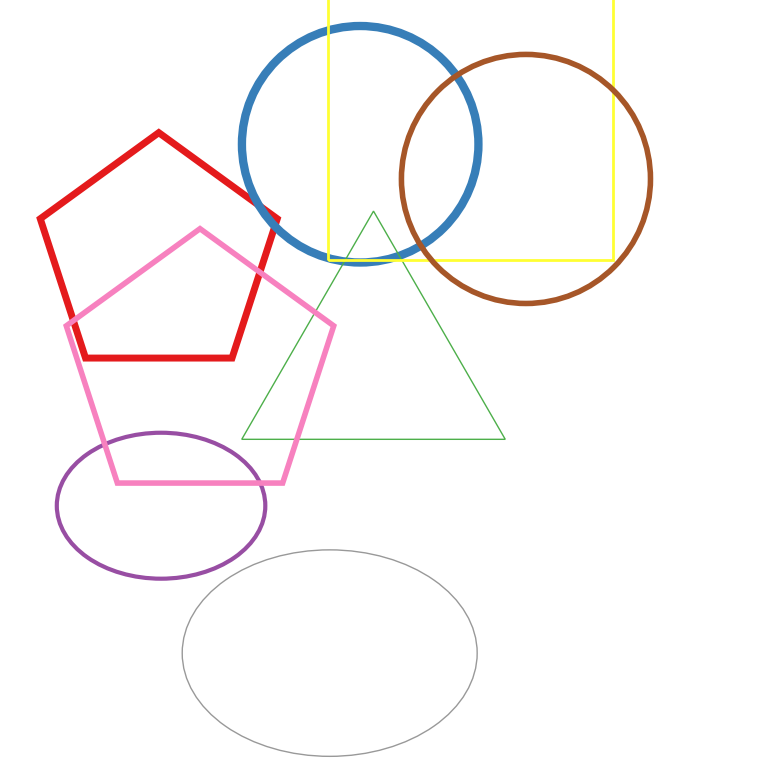[{"shape": "pentagon", "thickness": 2.5, "radius": 0.81, "center": [0.206, 0.666]}, {"shape": "circle", "thickness": 3, "radius": 0.77, "center": [0.468, 0.813]}, {"shape": "triangle", "thickness": 0.5, "radius": 0.99, "center": [0.485, 0.528]}, {"shape": "oval", "thickness": 1.5, "radius": 0.68, "center": [0.209, 0.343]}, {"shape": "square", "thickness": 1, "radius": 0.92, "center": [0.611, 0.847]}, {"shape": "circle", "thickness": 2, "radius": 0.81, "center": [0.683, 0.768]}, {"shape": "pentagon", "thickness": 2, "radius": 0.91, "center": [0.26, 0.52]}, {"shape": "oval", "thickness": 0.5, "radius": 0.96, "center": [0.428, 0.152]}]